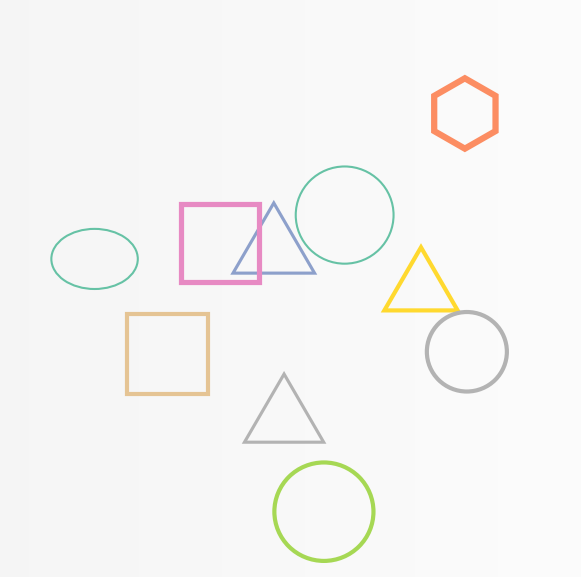[{"shape": "circle", "thickness": 1, "radius": 0.42, "center": [0.593, 0.627]}, {"shape": "oval", "thickness": 1, "radius": 0.37, "center": [0.163, 0.551]}, {"shape": "hexagon", "thickness": 3, "radius": 0.3, "center": [0.8, 0.803]}, {"shape": "triangle", "thickness": 1.5, "radius": 0.41, "center": [0.471, 0.567]}, {"shape": "square", "thickness": 2.5, "radius": 0.34, "center": [0.378, 0.578]}, {"shape": "circle", "thickness": 2, "radius": 0.43, "center": [0.557, 0.113]}, {"shape": "triangle", "thickness": 2, "radius": 0.36, "center": [0.724, 0.498]}, {"shape": "square", "thickness": 2, "radius": 0.35, "center": [0.288, 0.387]}, {"shape": "triangle", "thickness": 1.5, "radius": 0.39, "center": [0.489, 0.273]}, {"shape": "circle", "thickness": 2, "radius": 0.34, "center": [0.803, 0.39]}]